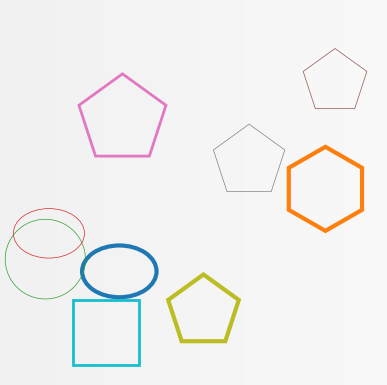[{"shape": "oval", "thickness": 3, "radius": 0.48, "center": [0.308, 0.295]}, {"shape": "hexagon", "thickness": 3, "radius": 0.55, "center": [0.84, 0.509]}, {"shape": "circle", "thickness": 0.5, "radius": 0.52, "center": [0.117, 0.327]}, {"shape": "oval", "thickness": 0.5, "radius": 0.46, "center": [0.126, 0.394]}, {"shape": "pentagon", "thickness": 0.5, "radius": 0.43, "center": [0.865, 0.788]}, {"shape": "pentagon", "thickness": 2, "radius": 0.59, "center": [0.316, 0.69]}, {"shape": "pentagon", "thickness": 0.5, "radius": 0.48, "center": [0.643, 0.581]}, {"shape": "pentagon", "thickness": 3, "radius": 0.48, "center": [0.525, 0.191]}, {"shape": "square", "thickness": 2, "radius": 0.42, "center": [0.274, 0.137]}]